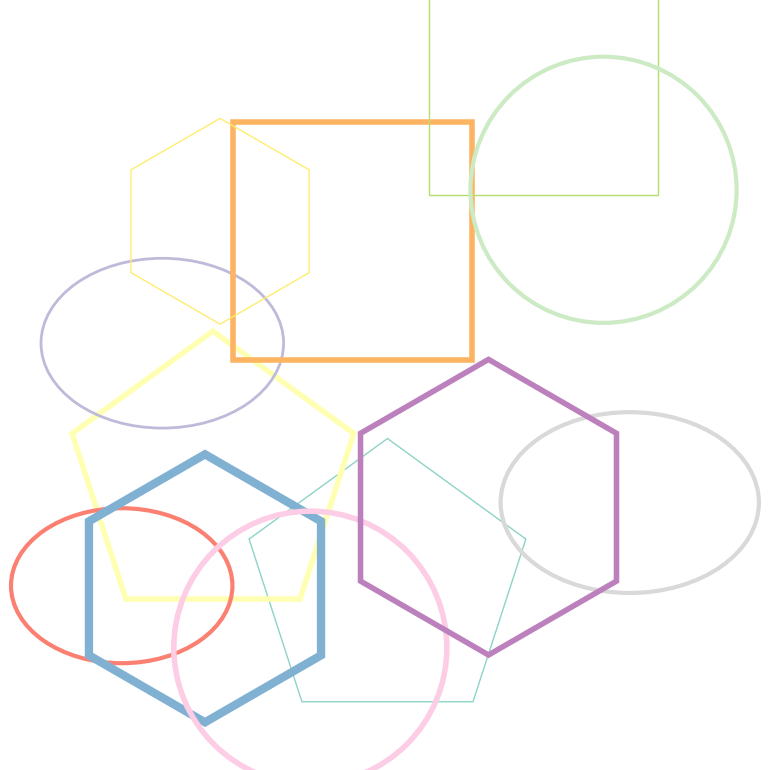[{"shape": "pentagon", "thickness": 0.5, "radius": 0.94, "center": [0.503, 0.242]}, {"shape": "pentagon", "thickness": 2, "radius": 0.96, "center": [0.277, 0.378]}, {"shape": "oval", "thickness": 1, "radius": 0.79, "center": [0.211, 0.554]}, {"shape": "oval", "thickness": 1.5, "radius": 0.72, "center": [0.158, 0.239]}, {"shape": "hexagon", "thickness": 3, "radius": 0.87, "center": [0.266, 0.236]}, {"shape": "square", "thickness": 2, "radius": 0.77, "center": [0.458, 0.687]}, {"shape": "square", "thickness": 0.5, "radius": 0.75, "center": [0.706, 0.895]}, {"shape": "circle", "thickness": 2, "radius": 0.89, "center": [0.403, 0.159]}, {"shape": "oval", "thickness": 1.5, "radius": 0.84, "center": [0.818, 0.347]}, {"shape": "hexagon", "thickness": 2, "radius": 0.96, "center": [0.634, 0.341]}, {"shape": "circle", "thickness": 1.5, "radius": 0.86, "center": [0.784, 0.754]}, {"shape": "hexagon", "thickness": 0.5, "radius": 0.67, "center": [0.286, 0.713]}]